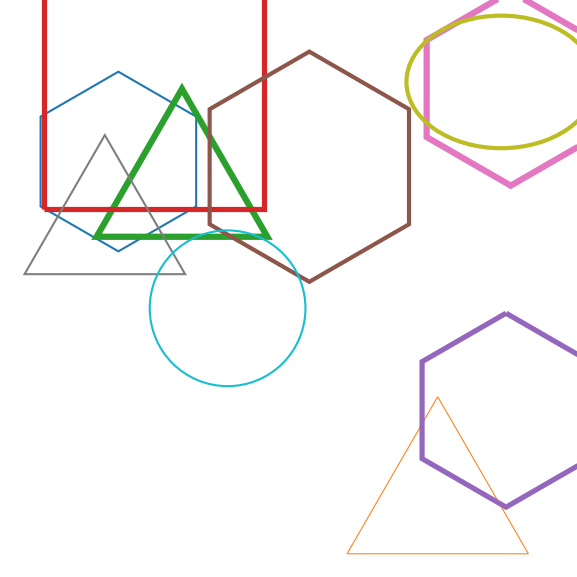[{"shape": "hexagon", "thickness": 1, "radius": 0.78, "center": [0.205, 0.719]}, {"shape": "triangle", "thickness": 0.5, "radius": 0.91, "center": [0.758, 0.131]}, {"shape": "triangle", "thickness": 3, "radius": 0.85, "center": [0.315, 0.675]}, {"shape": "square", "thickness": 2.5, "radius": 0.95, "center": [0.267, 0.827]}, {"shape": "hexagon", "thickness": 2.5, "radius": 0.84, "center": [0.876, 0.289]}, {"shape": "hexagon", "thickness": 2, "radius": 1.0, "center": [0.536, 0.71]}, {"shape": "hexagon", "thickness": 3, "radius": 0.84, "center": [0.884, 0.846]}, {"shape": "triangle", "thickness": 1, "radius": 0.8, "center": [0.182, 0.605]}, {"shape": "oval", "thickness": 2, "radius": 0.82, "center": [0.868, 0.857]}, {"shape": "circle", "thickness": 1, "radius": 0.67, "center": [0.394, 0.465]}]